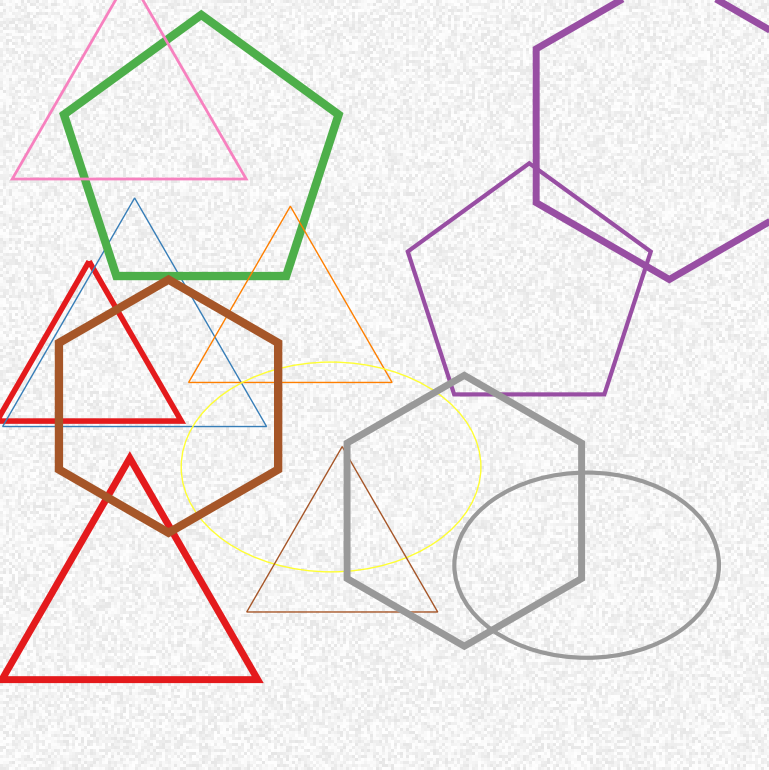[{"shape": "triangle", "thickness": 2, "radius": 0.69, "center": [0.116, 0.522]}, {"shape": "triangle", "thickness": 2.5, "radius": 0.96, "center": [0.169, 0.213]}, {"shape": "triangle", "thickness": 0.5, "radius": 0.99, "center": [0.175, 0.545]}, {"shape": "pentagon", "thickness": 3, "radius": 0.94, "center": [0.261, 0.793]}, {"shape": "pentagon", "thickness": 1.5, "radius": 0.83, "center": [0.687, 0.622]}, {"shape": "hexagon", "thickness": 2.5, "radius": 1.0, "center": [0.869, 0.837]}, {"shape": "triangle", "thickness": 0.5, "radius": 0.76, "center": [0.377, 0.58]}, {"shape": "oval", "thickness": 0.5, "radius": 0.97, "center": [0.43, 0.394]}, {"shape": "hexagon", "thickness": 3, "radius": 0.82, "center": [0.219, 0.472]}, {"shape": "triangle", "thickness": 0.5, "radius": 0.72, "center": [0.444, 0.277]}, {"shape": "triangle", "thickness": 1, "radius": 0.88, "center": [0.168, 0.855]}, {"shape": "oval", "thickness": 1.5, "radius": 0.86, "center": [0.762, 0.266]}, {"shape": "hexagon", "thickness": 2.5, "radius": 0.88, "center": [0.603, 0.337]}]